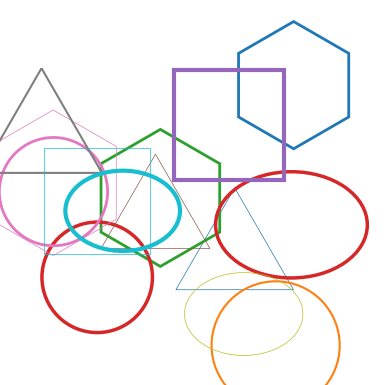[{"shape": "triangle", "thickness": 0.5, "radius": 0.88, "center": [0.61, 0.336]}, {"shape": "hexagon", "thickness": 2, "radius": 0.83, "center": [0.763, 0.779]}, {"shape": "circle", "thickness": 1.5, "radius": 0.83, "center": [0.716, 0.103]}, {"shape": "hexagon", "thickness": 2, "radius": 0.89, "center": [0.417, 0.486]}, {"shape": "oval", "thickness": 2.5, "radius": 0.99, "center": [0.757, 0.416]}, {"shape": "circle", "thickness": 2.5, "radius": 0.72, "center": [0.252, 0.28]}, {"shape": "square", "thickness": 3, "radius": 0.71, "center": [0.595, 0.674]}, {"shape": "triangle", "thickness": 0.5, "radius": 0.82, "center": [0.404, 0.436]}, {"shape": "hexagon", "thickness": 0.5, "radius": 0.95, "center": [0.138, 0.525]}, {"shape": "circle", "thickness": 2, "radius": 0.7, "center": [0.139, 0.502]}, {"shape": "triangle", "thickness": 1.5, "radius": 0.91, "center": [0.108, 0.642]}, {"shape": "oval", "thickness": 0.5, "radius": 0.77, "center": [0.633, 0.184]}, {"shape": "square", "thickness": 0.5, "radius": 0.69, "center": [0.253, 0.478]}, {"shape": "oval", "thickness": 3, "radius": 0.74, "center": [0.319, 0.452]}]